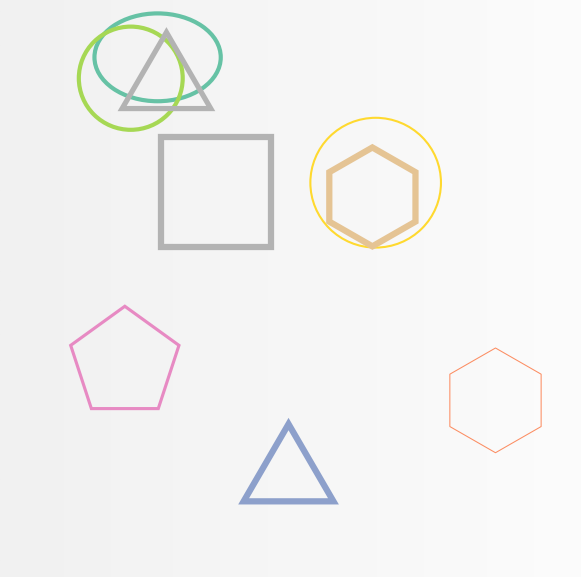[{"shape": "oval", "thickness": 2, "radius": 0.54, "center": [0.271, 0.9]}, {"shape": "hexagon", "thickness": 0.5, "radius": 0.45, "center": [0.852, 0.306]}, {"shape": "triangle", "thickness": 3, "radius": 0.45, "center": [0.496, 0.176]}, {"shape": "pentagon", "thickness": 1.5, "radius": 0.49, "center": [0.215, 0.371]}, {"shape": "circle", "thickness": 2, "radius": 0.45, "center": [0.225, 0.864]}, {"shape": "circle", "thickness": 1, "radius": 0.56, "center": [0.646, 0.683]}, {"shape": "hexagon", "thickness": 3, "radius": 0.43, "center": [0.641, 0.658]}, {"shape": "square", "thickness": 3, "radius": 0.48, "center": [0.371, 0.667]}, {"shape": "triangle", "thickness": 2.5, "radius": 0.44, "center": [0.286, 0.855]}]